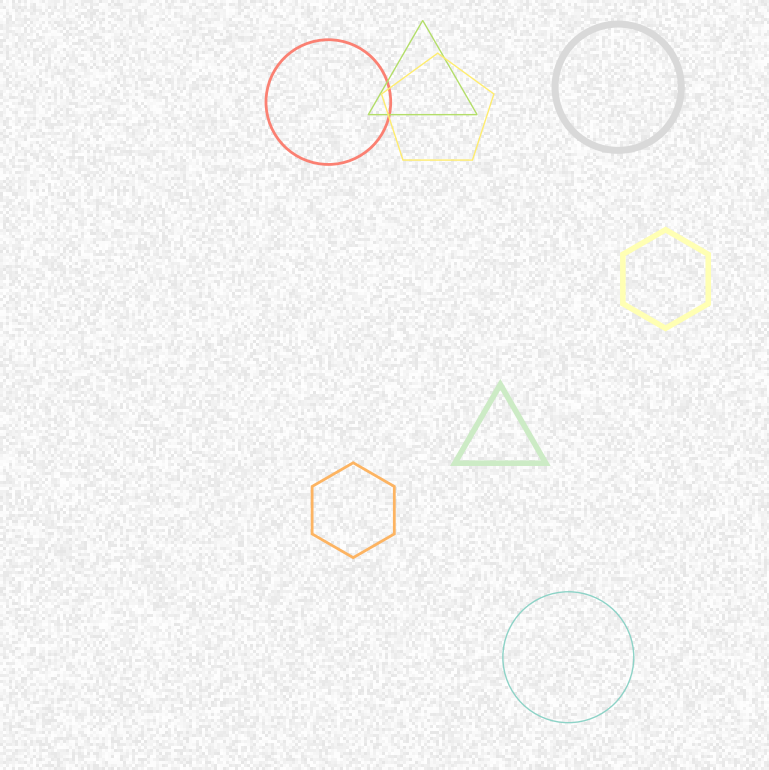[{"shape": "circle", "thickness": 0.5, "radius": 0.43, "center": [0.738, 0.146]}, {"shape": "hexagon", "thickness": 2, "radius": 0.32, "center": [0.864, 0.638]}, {"shape": "circle", "thickness": 1, "radius": 0.4, "center": [0.426, 0.867]}, {"shape": "hexagon", "thickness": 1, "radius": 0.31, "center": [0.459, 0.337]}, {"shape": "triangle", "thickness": 0.5, "radius": 0.41, "center": [0.549, 0.892]}, {"shape": "circle", "thickness": 2.5, "radius": 0.41, "center": [0.803, 0.887]}, {"shape": "triangle", "thickness": 2, "radius": 0.34, "center": [0.65, 0.433]}, {"shape": "pentagon", "thickness": 0.5, "radius": 0.38, "center": [0.568, 0.854]}]